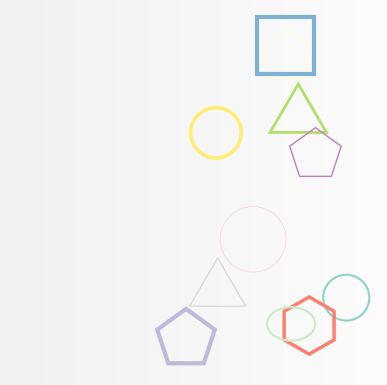[{"shape": "circle", "thickness": 1.5, "radius": 0.3, "center": [0.894, 0.227]}, {"shape": "pentagon", "thickness": 0.5, "radius": 0.36, "center": [0.742, 0.852]}, {"shape": "pentagon", "thickness": 3, "radius": 0.39, "center": [0.48, 0.12]}, {"shape": "hexagon", "thickness": 2.5, "radius": 0.37, "center": [0.798, 0.154]}, {"shape": "square", "thickness": 3, "radius": 0.37, "center": [0.736, 0.881]}, {"shape": "triangle", "thickness": 2, "radius": 0.42, "center": [0.77, 0.698]}, {"shape": "circle", "thickness": 0.5, "radius": 0.43, "center": [0.653, 0.378]}, {"shape": "triangle", "thickness": 1, "radius": 0.42, "center": [0.562, 0.247]}, {"shape": "pentagon", "thickness": 1, "radius": 0.35, "center": [0.814, 0.599]}, {"shape": "oval", "thickness": 1.5, "radius": 0.31, "center": [0.751, 0.159]}, {"shape": "circle", "thickness": 2.5, "radius": 0.33, "center": [0.557, 0.655]}]